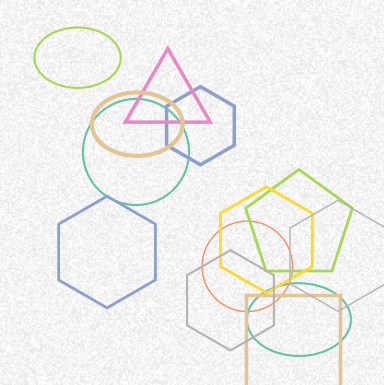[{"shape": "oval", "thickness": 1.5, "radius": 0.68, "center": [0.776, 0.17]}, {"shape": "circle", "thickness": 1.5, "radius": 0.69, "center": [0.353, 0.605]}, {"shape": "circle", "thickness": 1, "radius": 0.59, "center": [0.642, 0.308]}, {"shape": "hexagon", "thickness": 2, "radius": 0.73, "center": [0.278, 0.345]}, {"shape": "hexagon", "thickness": 2.5, "radius": 0.51, "center": [0.521, 0.673]}, {"shape": "triangle", "thickness": 2.5, "radius": 0.64, "center": [0.436, 0.746]}, {"shape": "oval", "thickness": 1.5, "radius": 0.56, "center": [0.201, 0.85]}, {"shape": "pentagon", "thickness": 2, "radius": 0.73, "center": [0.776, 0.414]}, {"shape": "hexagon", "thickness": 2, "radius": 0.69, "center": [0.692, 0.377]}, {"shape": "oval", "thickness": 3, "radius": 0.59, "center": [0.356, 0.678]}, {"shape": "square", "thickness": 2.5, "radius": 0.61, "center": [0.761, 0.112]}, {"shape": "hexagon", "thickness": 1.5, "radius": 0.65, "center": [0.599, 0.22]}, {"shape": "hexagon", "thickness": 1, "radius": 0.72, "center": [0.878, 0.336]}]